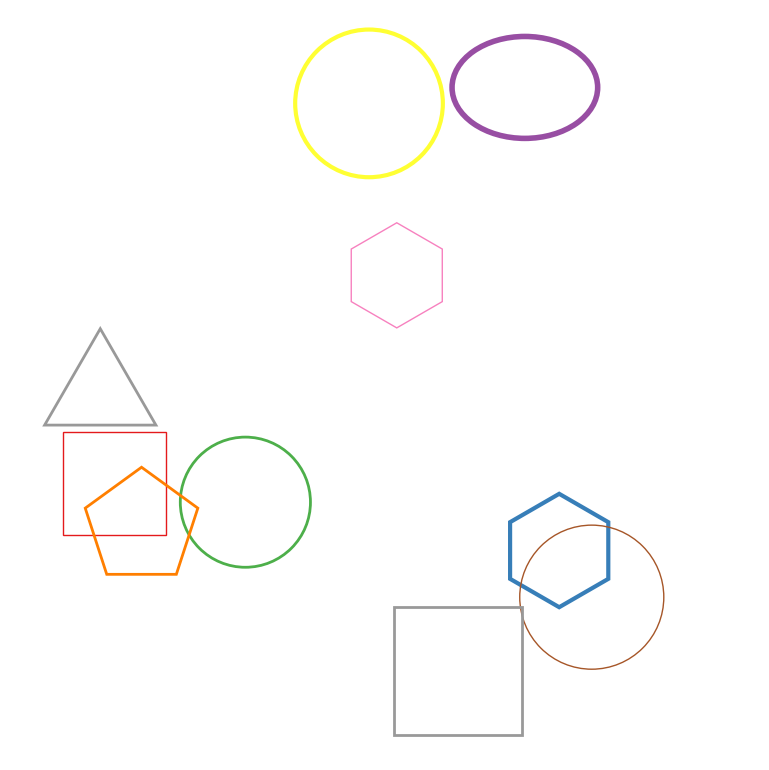[{"shape": "square", "thickness": 0.5, "radius": 0.33, "center": [0.148, 0.372]}, {"shape": "hexagon", "thickness": 1.5, "radius": 0.37, "center": [0.726, 0.285]}, {"shape": "circle", "thickness": 1, "radius": 0.42, "center": [0.319, 0.348]}, {"shape": "oval", "thickness": 2, "radius": 0.47, "center": [0.682, 0.886]}, {"shape": "pentagon", "thickness": 1, "radius": 0.38, "center": [0.184, 0.316]}, {"shape": "circle", "thickness": 1.5, "radius": 0.48, "center": [0.479, 0.866]}, {"shape": "circle", "thickness": 0.5, "radius": 0.47, "center": [0.769, 0.224]}, {"shape": "hexagon", "thickness": 0.5, "radius": 0.34, "center": [0.515, 0.642]}, {"shape": "square", "thickness": 1, "radius": 0.42, "center": [0.595, 0.128]}, {"shape": "triangle", "thickness": 1, "radius": 0.42, "center": [0.13, 0.49]}]